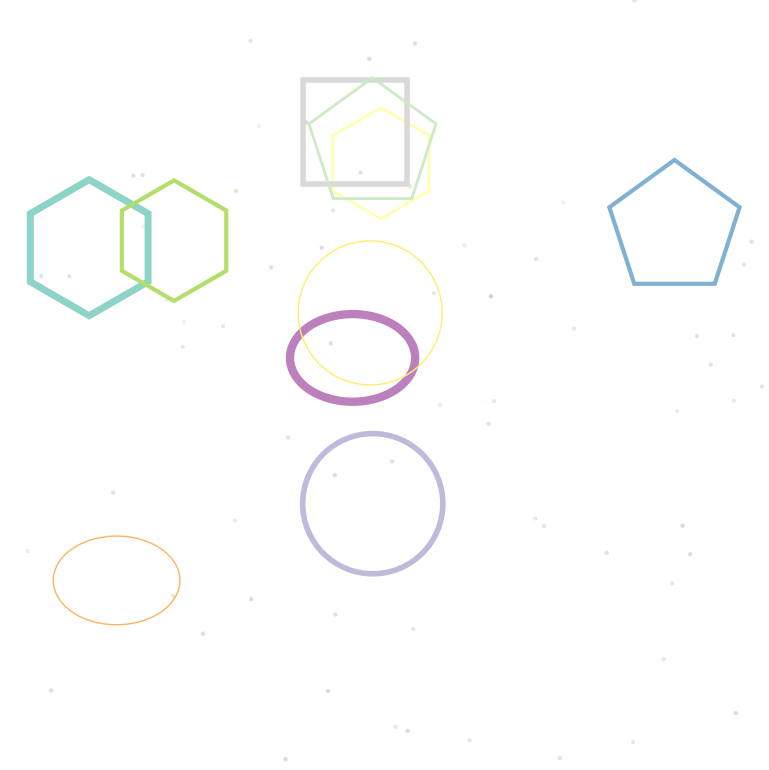[{"shape": "hexagon", "thickness": 2.5, "radius": 0.44, "center": [0.116, 0.678]}, {"shape": "hexagon", "thickness": 1, "radius": 0.36, "center": [0.495, 0.788]}, {"shape": "circle", "thickness": 2, "radius": 0.46, "center": [0.484, 0.346]}, {"shape": "pentagon", "thickness": 1.5, "radius": 0.44, "center": [0.876, 0.703]}, {"shape": "oval", "thickness": 0.5, "radius": 0.41, "center": [0.151, 0.246]}, {"shape": "hexagon", "thickness": 1.5, "radius": 0.39, "center": [0.226, 0.687]}, {"shape": "square", "thickness": 2, "radius": 0.34, "center": [0.461, 0.828]}, {"shape": "oval", "thickness": 3, "radius": 0.41, "center": [0.458, 0.535]}, {"shape": "pentagon", "thickness": 1, "radius": 0.43, "center": [0.484, 0.812]}, {"shape": "circle", "thickness": 0.5, "radius": 0.47, "center": [0.481, 0.594]}]